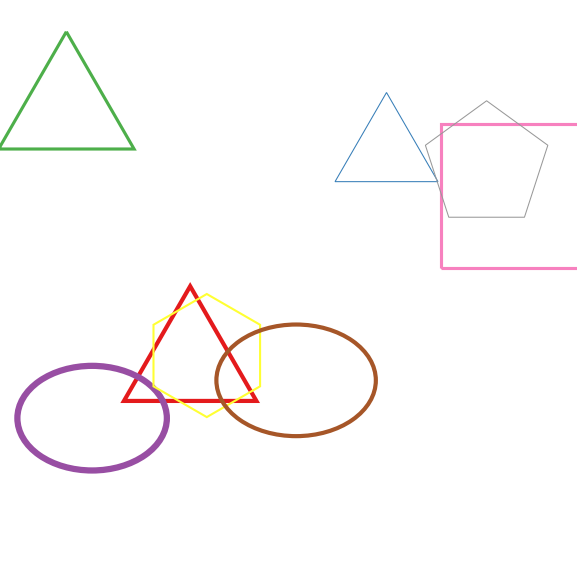[{"shape": "triangle", "thickness": 2, "radius": 0.66, "center": [0.329, 0.371]}, {"shape": "triangle", "thickness": 0.5, "radius": 0.51, "center": [0.669, 0.736]}, {"shape": "triangle", "thickness": 1.5, "radius": 0.68, "center": [0.115, 0.809]}, {"shape": "oval", "thickness": 3, "radius": 0.65, "center": [0.16, 0.275]}, {"shape": "hexagon", "thickness": 1, "radius": 0.53, "center": [0.358, 0.383]}, {"shape": "oval", "thickness": 2, "radius": 0.69, "center": [0.513, 0.341]}, {"shape": "square", "thickness": 1.5, "radius": 0.62, "center": [0.888, 0.66]}, {"shape": "pentagon", "thickness": 0.5, "radius": 0.56, "center": [0.843, 0.713]}]